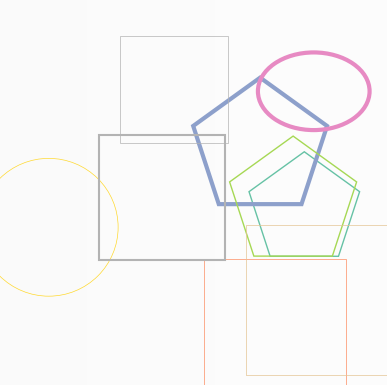[{"shape": "pentagon", "thickness": 1, "radius": 0.75, "center": [0.785, 0.456]}, {"shape": "square", "thickness": 0.5, "radius": 0.92, "center": [0.709, 0.145]}, {"shape": "pentagon", "thickness": 3, "radius": 0.91, "center": [0.671, 0.617]}, {"shape": "oval", "thickness": 3, "radius": 0.72, "center": [0.81, 0.763]}, {"shape": "pentagon", "thickness": 1, "radius": 0.86, "center": [0.756, 0.474]}, {"shape": "circle", "thickness": 0.5, "radius": 0.89, "center": [0.126, 0.41]}, {"shape": "square", "thickness": 0.5, "radius": 0.98, "center": [0.831, 0.22]}, {"shape": "square", "thickness": 0.5, "radius": 0.7, "center": [0.45, 0.768]}, {"shape": "square", "thickness": 1.5, "radius": 0.81, "center": [0.418, 0.486]}]